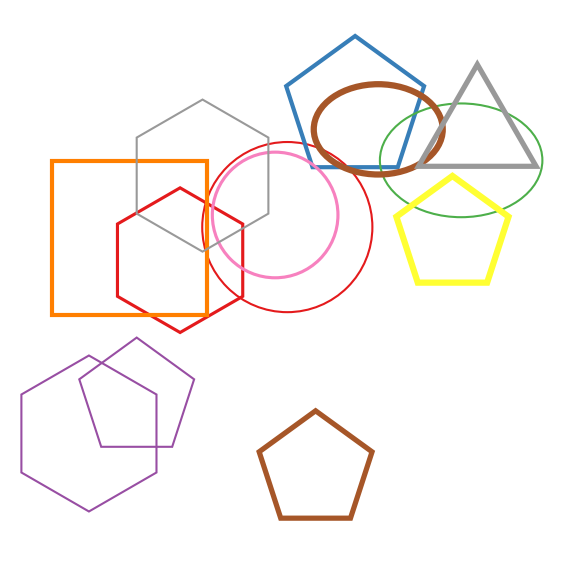[{"shape": "hexagon", "thickness": 1.5, "radius": 0.63, "center": [0.312, 0.549]}, {"shape": "circle", "thickness": 1, "radius": 0.74, "center": [0.498, 0.606]}, {"shape": "pentagon", "thickness": 2, "radius": 0.63, "center": [0.615, 0.811]}, {"shape": "oval", "thickness": 1, "radius": 0.7, "center": [0.799, 0.722]}, {"shape": "hexagon", "thickness": 1, "radius": 0.68, "center": [0.154, 0.248]}, {"shape": "pentagon", "thickness": 1, "radius": 0.52, "center": [0.237, 0.31]}, {"shape": "square", "thickness": 2, "radius": 0.67, "center": [0.224, 0.587]}, {"shape": "pentagon", "thickness": 3, "radius": 0.51, "center": [0.783, 0.592]}, {"shape": "oval", "thickness": 3, "radius": 0.56, "center": [0.655, 0.775]}, {"shape": "pentagon", "thickness": 2.5, "radius": 0.51, "center": [0.547, 0.185]}, {"shape": "circle", "thickness": 1.5, "radius": 0.54, "center": [0.476, 0.627]}, {"shape": "hexagon", "thickness": 1, "radius": 0.66, "center": [0.351, 0.695]}, {"shape": "triangle", "thickness": 2.5, "radius": 0.59, "center": [0.827, 0.77]}]